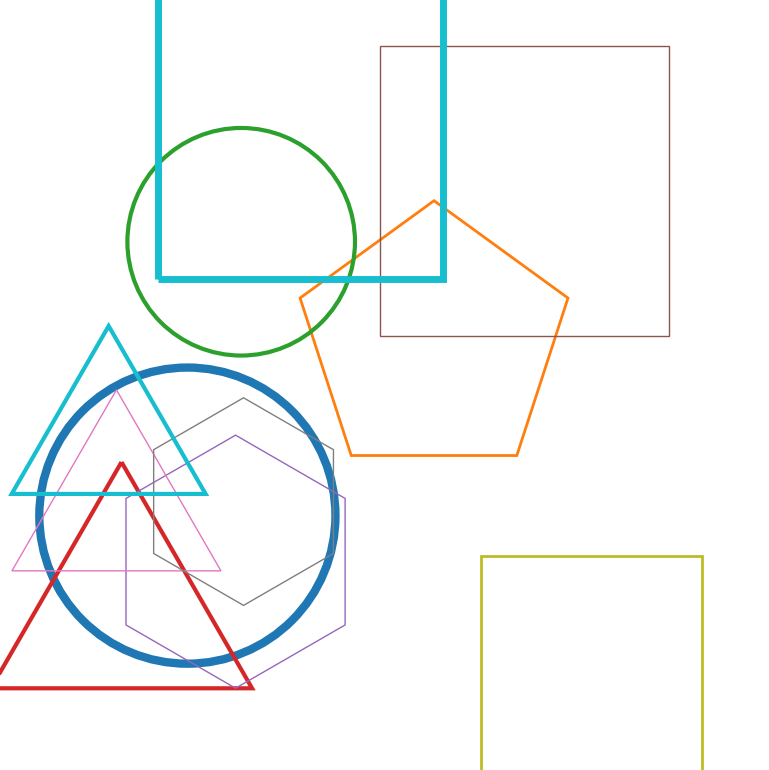[{"shape": "circle", "thickness": 3, "radius": 0.96, "center": [0.243, 0.33]}, {"shape": "pentagon", "thickness": 1, "radius": 0.91, "center": [0.564, 0.556]}, {"shape": "circle", "thickness": 1.5, "radius": 0.74, "center": [0.313, 0.686]}, {"shape": "triangle", "thickness": 1.5, "radius": 0.98, "center": [0.158, 0.204]}, {"shape": "hexagon", "thickness": 0.5, "radius": 0.82, "center": [0.306, 0.271]}, {"shape": "square", "thickness": 0.5, "radius": 0.94, "center": [0.681, 0.752]}, {"shape": "triangle", "thickness": 0.5, "radius": 0.78, "center": [0.151, 0.337]}, {"shape": "hexagon", "thickness": 0.5, "radius": 0.67, "center": [0.316, 0.349]}, {"shape": "square", "thickness": 1, "radius": 0.72, "center": [0.768, 0.134]}, {"shape": "triangle", "thickness": 1.5, "radius": 0.73, "center": [0.141, 0.431]}, {"shape": "square", "thickness": 2.5, "radius": 0.93, "center": [0.39, 0.823]}]